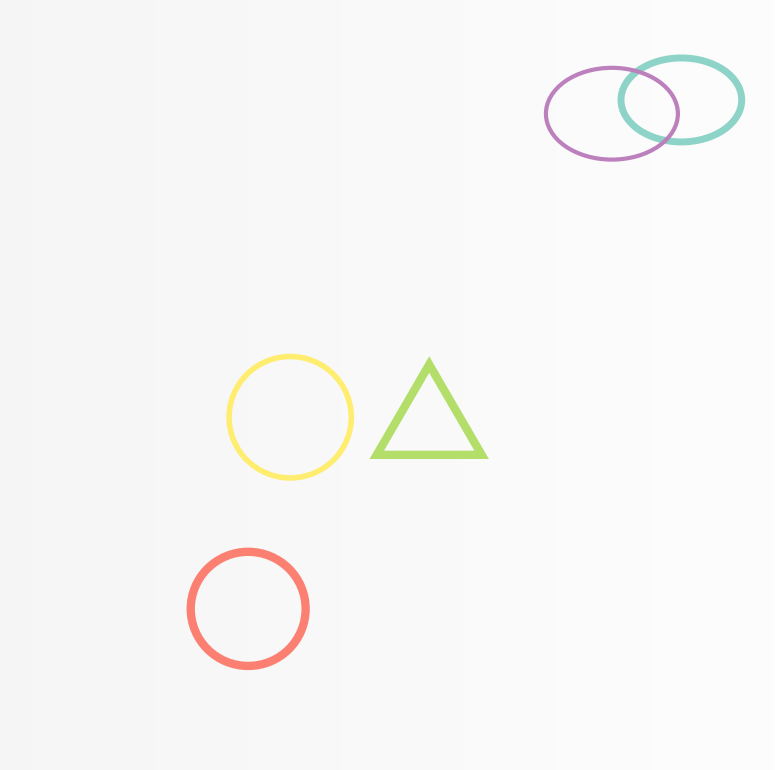[{"shape": "oval", "thickness": 2.5, "radius": 0.39, "center": [0.879, 0.87]}, {"shape": "circle", "thickness": 3, "radius": 0.37, "center": [0.32, 0.209]}, {"shape": "triangle", "thickness": 3, "radius": 0.39, "center": [0.554, 0.448]}, {"shape": "oval", "thickness": 1.5, "radius": 0.43, "center": [0.79, 0.852]}, {"shape": "circle", "thickness": 2, "radius": 0.39, "center": [0.374, 0.458]}]